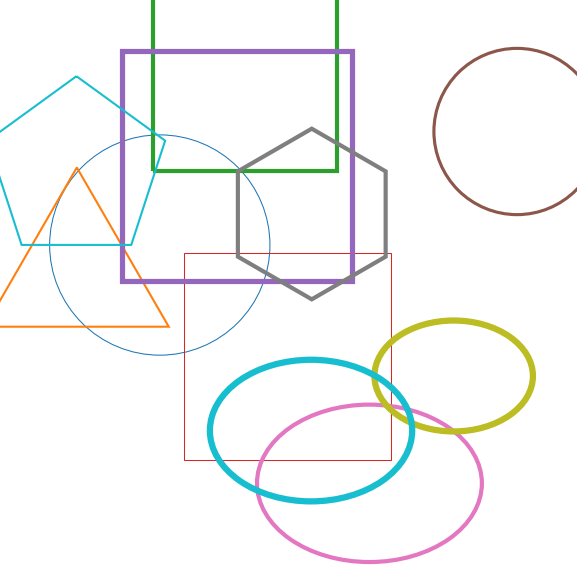[{"shape": "circle", "thickness": 0.5, "radius": 0.95, "center": [0.277, 0.575]}, {"shape": "triangle", "thickness": 1, "radius": 0.92, "center": [0.133, 0.525]}, {"shape": "square", "thickness": 2, "radius": 0.8, "center": [0.425, 0.862]}, {"shape": "square", "thickness": 0.5, "radius": 0.9, "center": [0.498, 0.382]}, {"shape": "square", "thickness": 2.5, "radius": 0.99, "center": [0.41, 0.712]}, {"shape": "circle", "thickness": 1.5, "radius": 0.72, "center": [0.895, 0.771]}, {"shape": "oval", "thickness": 2, "radius": 0.97, "center": [0.64, 0.162]}, {"shape": "hexagon", "thickness": 2, "radius": 0.74, "center": [0.54, 0.629]}, {"shape": "oval", "thickness": 3, "radius": 0.69, "center": [0.786, 0.348]}, {"shape": "pentagon", "thickness": 1, "radius": 0.81, "center": [0.132, 0.706]}, {"shape": "oval", "thickness": 3, "radius": 0.88, "center": [0.539, 0.254]}]